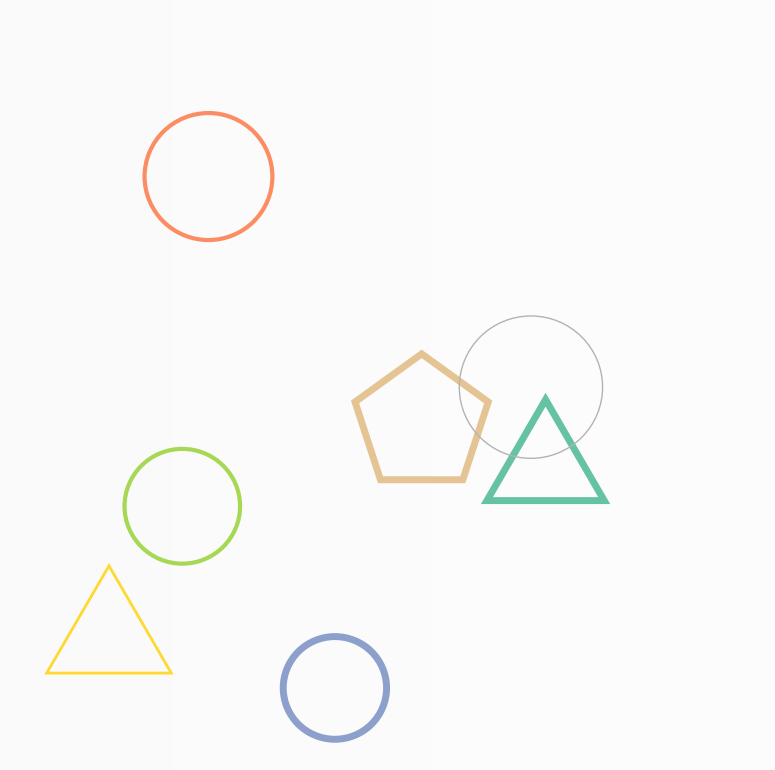[{"shape": "triangle", "thickness": 2.5, "radius": 0.44, "center": [0.704, 0.394]}, {"shape": "circle", "thickness": 1.5, "radius": 0.41, "center": [0.269, 0.771]}, {"shape": "circle", "thickness": 2.5, "radius": 0.33, "center": [0.432, 0.107]}, {"shape": "circle", "thickness": 1.5, "radius": 0.37, "center": [0.235, 0.343]}, {"shape": "triangle", "thickness": 1, "radius": 0.46, "center": [0.141, 0.172]}, {"shape": "pentagon", "thickness": 2.5, "radius": 0.45, "center": [0.544, 0.45]}, {"shape": "circle", "thickness": 0.5, "radius": 0.46, "center": [0.685, 0.497]}]